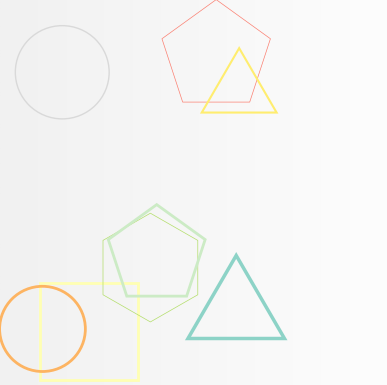[{"shape": "triangle", "thickness": 2.5, "radius": 0.72, "center": [0.61, 0.193]}, {"shape": "square", "thickness": 2, "radius": 0.63, "center": [0.229, 0.139]}, {"shape": "pentagon", "thickness": 0.5, "radius": 0.74, "center": [0.558, 0.854]}, {"shape": "circle", "thickness": 2, "radius": 0.55, "center": [0.11, 0.146]}, {"shape": "hexagon", "thickness": 0.5, "radius": 0.71, "center": [0.388, 0.305]}, {"shape": "circle", "thickness": 1, "radius": 0.61, "center": [0.161, 0.812]}, {"shape": "pentagon", "thickness": 2, "radius": 0.66, "center": [0.404, 0.337]}, {"shape": "triangle", "thickness": 1.5, "radius": 0.56, "center": [0.617, 0.763]}]